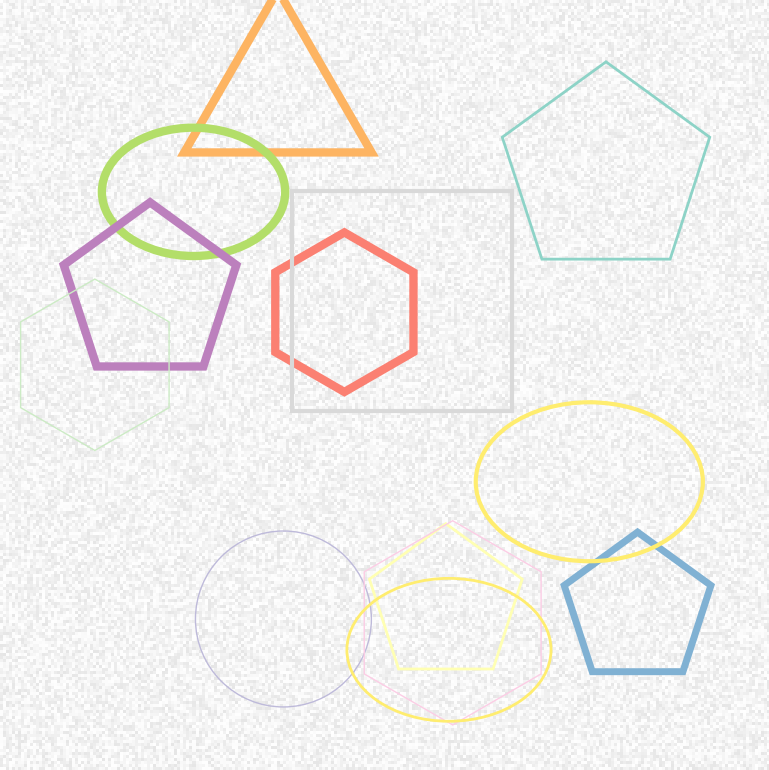[{"shape": "pentagon", "thickness": 1, "radius": 0.71, "center": [0.787, 0.778]}, {"shape": "pentagon", "thickness": 1, "radius": 0.52, "center": [0.579, 0.216]}, {"shape": "circle", "thickness": 0.5, "radius": 0.57, "center": [0.368, 0.196]}, {"shape": "hexagon", "thickness": 3, "radius": 0.52, "center": [0.447, 0.595]}, {"shape": "pentagon", "thickness": 2.5, "radius": 0.5, "center": [0.828, 0.209]}, {"shape": "triangle", "thickness": 3, "radius": 0.7, "center": [0.361, 0.872]}, {"shape": "oval", "thickness": 3, "radius": 0.6, "center": [0.251, 0.751]}, {"shape": "hexagon", "thickness": 0.5, "radius": 0.66, "center": [0.588, 0.191]}, {"shape": "square", "thickness": 1.5, "radius": 0.72, "center": [0.522, 0.609]}, {"shape": "pentagon", "thickness": 3, "radius": 0.59, "center": [0.195, 0.619]}, {"shape": "hexagon", "thickness": 0.5, "radius": 0.56, "center": [0.123, 0.526]}, {"shape": "oval", "thickness": 1.5, "radius": 0.74, "center": [0.765, 0.374]}, {"shape": "oval", "thickness": 1, "radius": 0.66, "center": [0.583, 0.156]}]